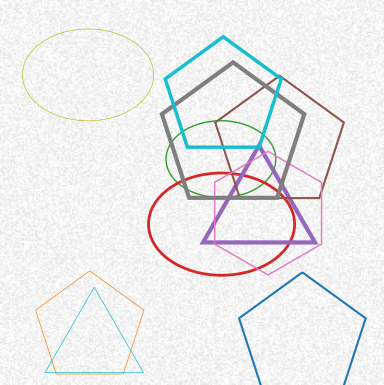[{"shape": "pentagon", "thickness": 1.5, "radius": 0.86, "center": [0.785, 0.12]}, {"shape": "pentagon", "thickness": 0.5, "radius": 0.74, "center": [0.233, 0.148]}, {"shape": "oval", "thickness": 1, "radius": 0.71, "center": [0.574, 0.587]}, {"shape": "oval", "thickness": 2, "radius": 0.95, "center": [0.575, 0.418]}, {"shape": "triangle", "thickness": 3, "radius": 0.84, "center": [0.673, 0.454]}, {"shape": "pentagon", "thickness": 1.5, "radius": 0.88, "center": [0.726, 0.628]}, {"shape": "hexagon", "thickness": 1, "radius": 0.8, "center": [0.696, 0.446]}, {"shape": "pentagon", "thickness": 3, "radius": 0.97, "center": [0.605, 0.644]}, {"shape": "oval", "thickness": 0.5, "radius": 0.85, "center": [0.229, 0.805]}, {"shape": "triangle", "thickness": 0.5, "radius": 0.74, "center": [0.245, 0.106]}, {"shape": "pentagon", "thickness": 2.5, "radius": 0.79, "center": [0.58, 0.746]}]